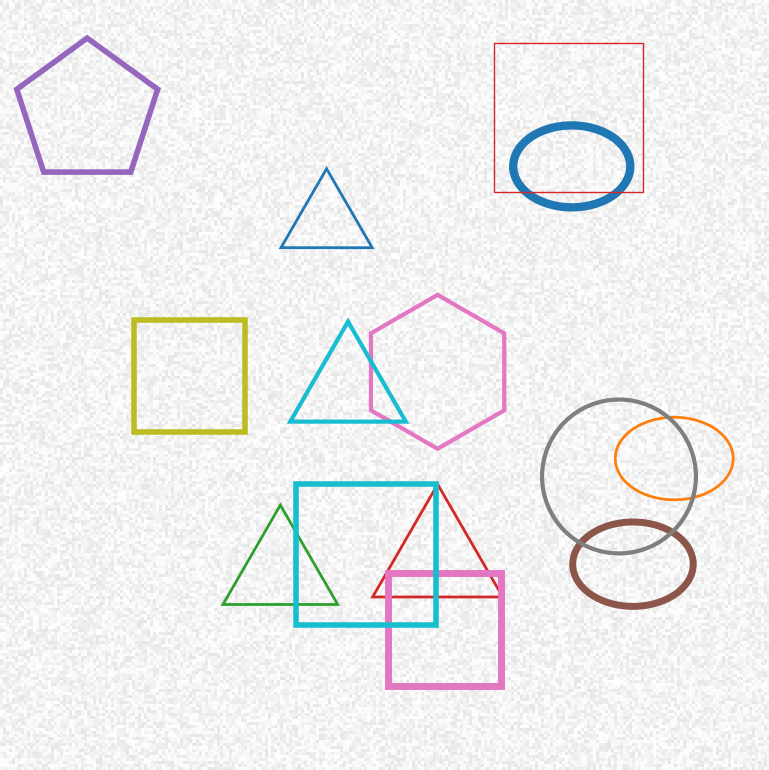[{"shape": "oval", "thickness": 3, "radius": 0.38, "center": [0.743, 0.784]}, {"shape": "triangle", "thickness": 1, "radius": 0.34, "center": [0.424, 0.713]}, {"shape": "oval", "thickness": 1, "radius": 0.38, "center": [0.876, 0.404]}, {"shape": "triangle", "thickness": 1, "radius": 0.43, "center": [0.364, 0.258]}, {"shape": "triangle", "thickness": 1, "radius": 0.49, "center": [0.568, 0.273]}, {"shape": "square", "thickness": 0.5, "radius": 0.48, "center": [0.738, 0.847]}, {"shape": "pentagon", "thickness": 2, "radius": 0.48, "center": [0.113, 0.854]}, {"shape": "oval", "thickness": 2.5, "radius": 0.39, "center": [0.822, 0.267]}, {"shape": "square", "thickness": 2.5, "radius": 0.37, "center": [0.577, 0.183]}, {"shape": "hexagon", "thickness": 1.5, "radius": 0.5, "center": [0.568, 0.517]}, {"shape": "circle", "thickness": 1.5, "radius": 0.5, "center": [0.804, 0.381]}, {"shape": "square", "thickness": 2, "radius": 0.36, "center": [0.246, 0.512]}, {"shape": "triangle", "thickness": 1.5, "radius": 0.43, "center": [0.452, 0.496]}, {"shape": "square", "thickness": 2, "radius": 0.46, "center": [0.475, 0.28]}]